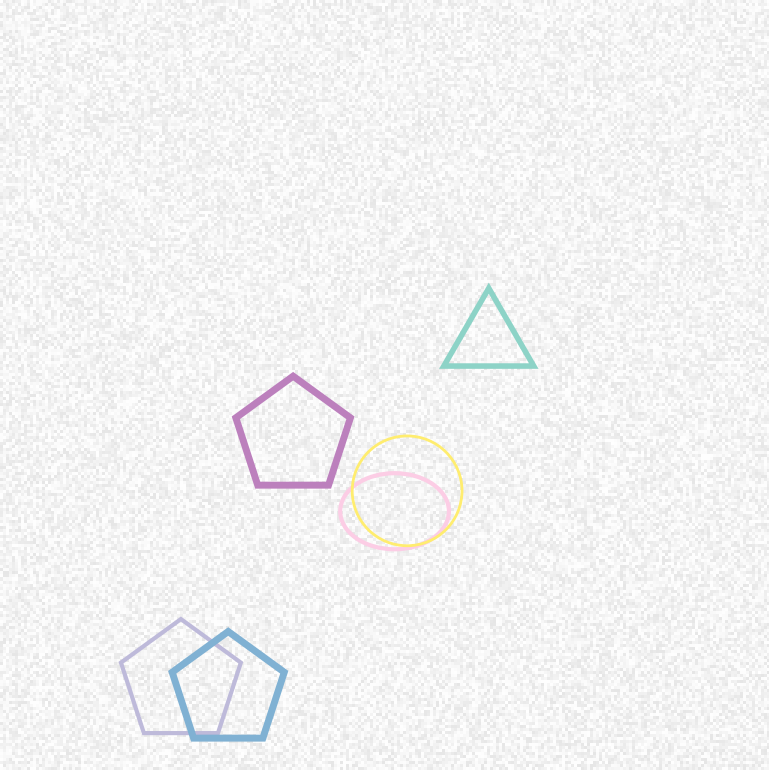[{"shape": "triangle", "thickness": 2, "radius": 0.34, "center": [0.635, 0.558]}, {"shape": "pentagon", "thickness": 1.5, "radius": 0.41, "center": [0.235, 0.114]}, {"shape": "pentagon", "thickness": 2.5, "radius": 0.38, "center": [0.296, 0.103]}, {"shape": "oval", "thickness": 1.5, "radius": 0.35, "center": [0.512, 0.336]}, {"shape": "pentagon", "thickness": 2.5, "radius": 0.39, "center": [0.381, 0.433]}, {"shape": "circle", "thickness": 1, "radius": 0.36, "center": [0.529, 0.363]}]